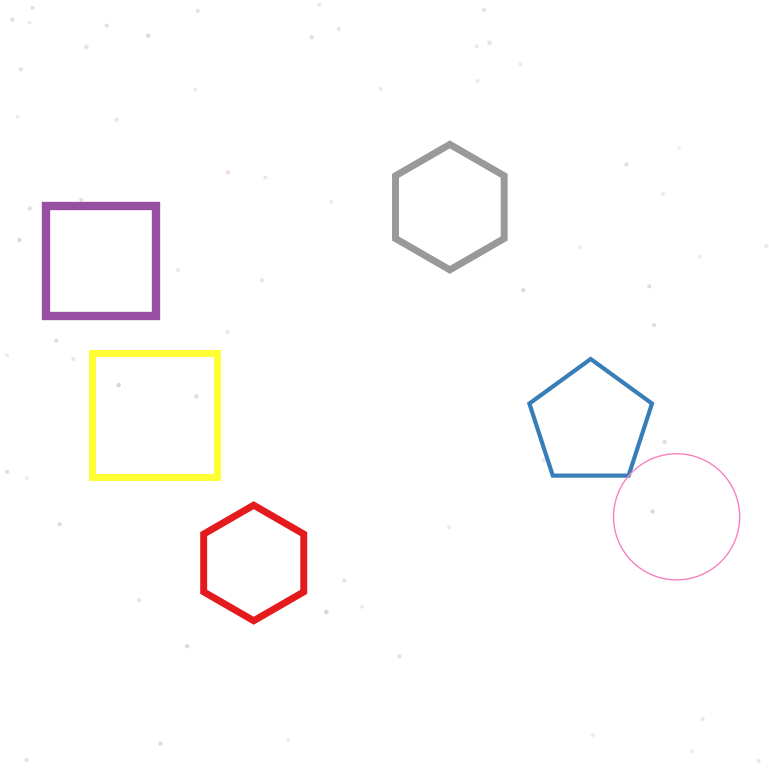[{"shape": "hexagon", "thickness": 2.5, "radius": 0.38, "center": [0.33, 0.269]}, {"shape": "pentagon", "thickness": 1.5, "radius": 0.42, "center": [0.767, 0.45]}, {"shape": "square", "thickness": 3, "radius": 0.36, "center": [0.131, 0.661]}, {"shape": "square", "thickness": 2.5, "radius": 0.4, "center": [0.2, 0.461]}, {"shape": "circle", "thickness": 0.5, "radius": 0.41, "center": [0.879, 0.329]}, {"shape": "hexagon", "thickness": 2.5, "radius": 0.41, "center": [0.584, 0.731]}]